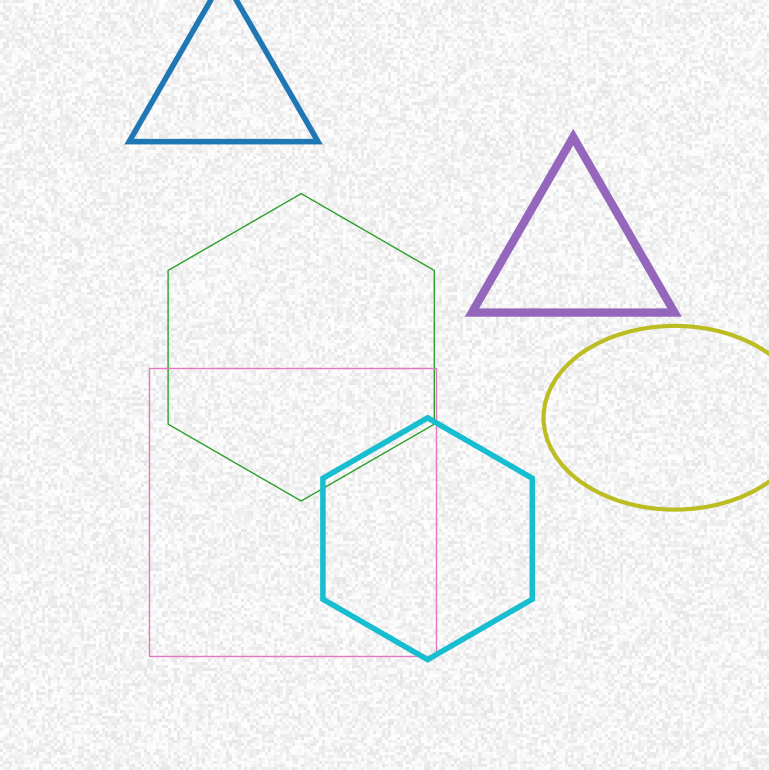[{"shape": "triangle", "thickness": 2, "radius": 0.71, "center": [0.29, 0.887]}, {"shape": "hexagon", "thickness": 0.5, "radius": 1.0, "center": [0.391, 0.549]}, {"shape": "triangle", "thickness": 3, "radius": 0.76, "center": [0.744, 0.67]}, {"shape": "square", "thickness": 0.5, "radius": 0.93, "center": [0.38, 0.335]}, {"shape": "oval", "thickness": 1.5, "radius": 0.85, "center": [0.876, 0.457]}, {"shape": "hexagon", "thickness": 2, "radius": 0.79, "center": [0.555, 0.3]}]